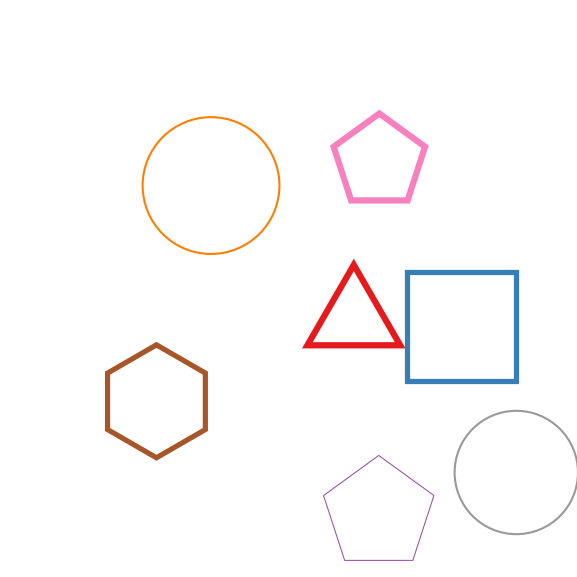[{"shape": "triangle", "thickness": 3, "radius": 0.46, "center": [0.613, 0.448]}, {"shape": "square", "thickness": 2.5, "radius": 0.47, "center": [0.799, 0.434]}, {"shape": "pentagon", "thickness": 0.5, "radius": 0.5, "center": [0.656, 0.11]}, {"shape": "circle", "thickness": 1, "radius": 0.59, "center": [0.365, 0.678]}, {"shape": "hexagon", "thickness": 2.5, "radius": 0.49, "center": [0.271, 0.304]}, {"shape": "pentagon", "thickness": 3, "radius": 0.42, "center": [0.657, 0.719]}, {"shape": "circle", "thickness": 1, "radius": 0.53, "center": [0.894, 0.181]}]